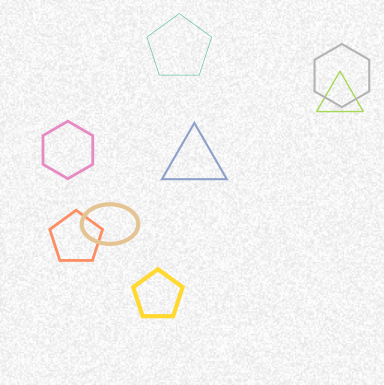[{"shape": "pentagon", "thickness": 0.5, "radius": 0.44, "center": [0.466, 0.876]}, {"shape": "pentagon", "thickness": 2, "radius": 0.36, "center": [0.198, 0.382]}, {"shape": "triangle", "thickness": 1.5, "radius": 0.49, "center": [0.505, 0.583]}, {"shape": "hexagon", "thickness": 2, "radius": 0.37, "center": [0.176, 0.61]}, {"shape": "triangle", "thickness": 1, "radius": 0.35, "center": [0.883, 0.745]}, {"shape": "pentagon", "thickness": 3, "radius": 0.34, "center": [0.41, 0.233]}, {"shape": "oval", "thickness": 3, "radius": 0.37, "center": [0.286, 0.418]}, {"shape": "hexagon", "thickness": 1.5, "radius": 0.41, "center": [0.888, 0.804]}]